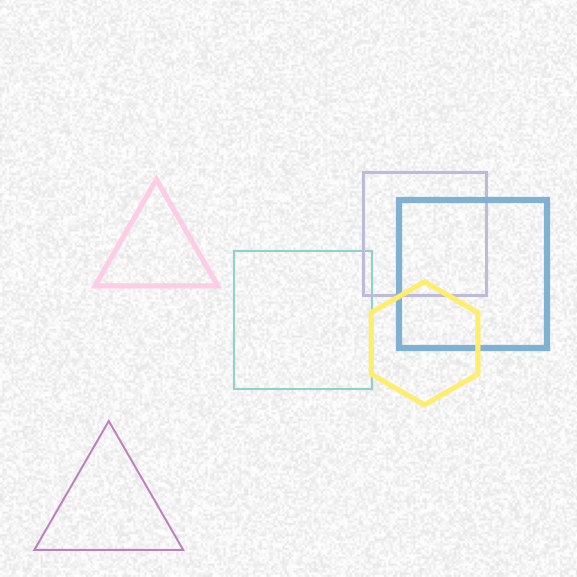[{"shape": "square", "thickness": 1, "radius": 0.6, "center": [0.525, 0.444]}, {"shape": "square", "thickness": 1.5, "radius": 0.53, "center": [0.736, 0.594]}, {"shape": "square", "thickness": 3, "radius": 0.64, "center": [0.819, 0.524]}, {"shape": "triangle", "thickness": 2.5, "radius": 0.61, "center": [0.271, 0.565]}, {"shape": "triangle", "thickness": 1, "radius": 0.74, "center": [0.188, 0.121]}, {"shape": "hexagon", "thickness": 2.5, "radius": 0.53, "center": [0.735, 0.405]}]